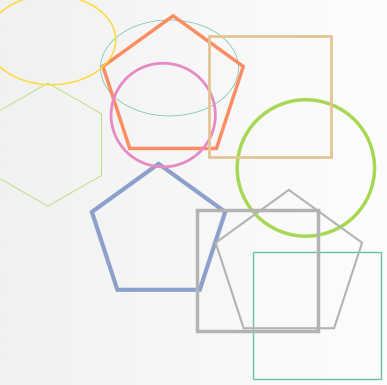[{"shape": "oval", "thickness": 0.5, "radius": 0.89, "center": [0.437, 0.824]}, {"shape": "square", "thickness": 1, "radius": 0.82, "center": [0.818, 0.18]}, {"shape": "pentagon", "thickness": 2.5, "radius": 0.95, "center": [0.447, 0.768]}, {"shape": "pentagon", "thickness": 3, "radius": 0.9, "center": [0.409, 0.394]}, {"shape": "circle", "thickness": 2, "radius": 0.67, "center": [0.421, 0.701]}, {"shape": "circle", "thickness": 2.5, "radius": 0.89, "center": [0.789, 0.564]}, {"shape": "hexagon", "thickness": 0.5, "radius": 0.8, "center": [0.124, 0.624]}, {"shape": "oval", "thickness": 1, "radius": 0.83, "center": [0.133, 0.896]}, {"shape": "square", "thickness": 2, "radius": 0.79, "center": [0.696, 0.748]}, {"shape": "pentagon", "thickness": 1.5, "radius": 0.99, "center": [0.745, 0.308]}, {"shape": "square", "thickness": 2.5, "radius": 0.78, "center": [0.663, 0.298]}]